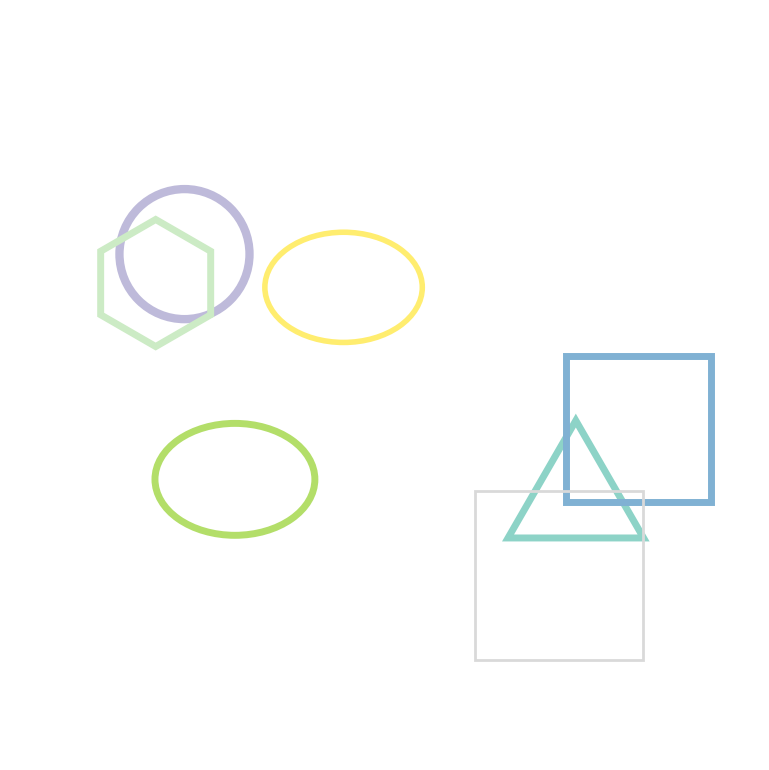[{"shape": "triangle", "thickness": 2.5, "radius": 0.51, "center": [0.748, 0.352]}, {"shape": "circle", "thickness": 3, "radius": 0.42, "center": [0.24, 0.67]}, {"shape": "square", "thickness": 2.5, "radius": 0.47, "center": [0.829, 0.442]}, {"shape": "oval", "thickness": 2.5, "radius": 0.52, "center": [0.305, 0.377]}, {"shape": "square", "thickness": 1, "radius": 0.55, "center": [0.726, 0.253]}, {"shape": "hexagon", "thickness": 2.5, "radius": 0.41, "center": [0.202, 0.632]}, {"shape": "oval", "thickness": 2, "radius": 0.51, "center": [0.446, 0.627]}]